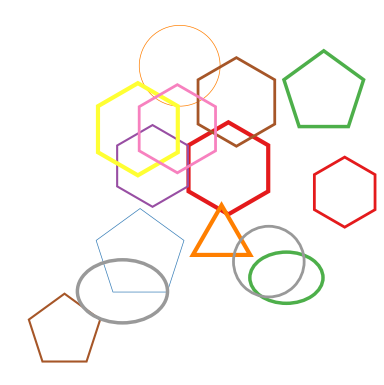[{"shape": "hexagon", "thickness": 2, "radius": 0.45, "center": [0.895, 0.501]}, {"shape": "hexagon", "thickness": 3, "radius": 0.6, "center": [0.593, 0.563]}, {"shape": "pentagon", "thickness": 0.5, "radius": 0.6, "center": [0.364, 0.338]}, {"shape": "oval", "thickness": 2.5, "radius": 0.48, "center": [0.744, 0.279]}, {"shape": "pentagon", "thickness": 2.5, "radius": 0.54, "center": [0.841, 0.759]}, {"shape": "hexagon", "thickness": 1.5, "radius": 0.53, "center": [0.396, 0.569]}, {"shape": "circle", "thickness": 0.5, "radius": 0.52, "center": [0.467, 0.829]}, {"shape": "triangle", "thickness": 3, "radius": 0.43, "center": [0.575, 0.381]}, {"shape": "hexagon", "thickness": 3, "radius": 0.6, "center": [0.358, 0.664]}, {"shape": "hexagon", "thickness": 2, "radius": 0.58, "center": [0.614, 0.735]}, {"shape": "pentagon", "thickness": 1.5, "radius": 0.49, "center": [0.168, 0.14]}, {"shape": "hexagon", "thickness": 2, "radius": 0.57, "center": [0.461, 0.666]}, {"shape": "oval", "thickness": 2.5, "radius": 0.59, "center": [0.318, 0.243]}, {"shape": "circle", "thickness": 2, "radius": 0.46, "center": [0.698, 0.321]}]